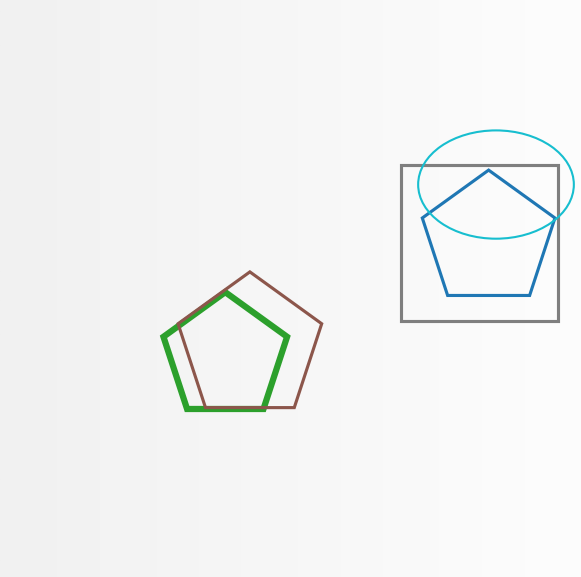[{"shape": "pentagon", "thickness": 1.5, "radius": 0.6, "center": [0.841, 0.585]}, {"shape": "pentagon", "thickness": 3, "radius": 0.56, "center": [0.388, 0.381]}, {"shape": "pentagon", "thickness": 1.5, "radius": 0.65, "center": [0.43, 0.398]}, {"shape": "square", "thickness": 1.5, "radius": 0.68, "center": [0.825, 0.579]}, {"shape": "oval", "thickness": 1, "radius": 0.67, "center": [0.853, 0.68]}]